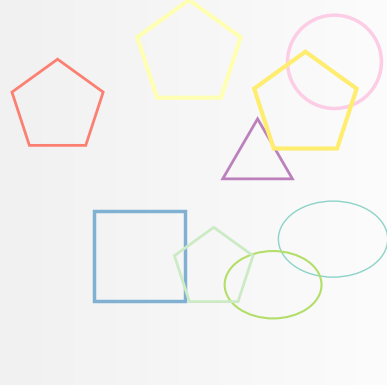[{"shape": "oval", "thickness": 1, "radius": 0.71, "center": [0.86, 0.379]}, {"shape": "pentagon", "thickness": 3, "radius": 0.7, "center": [0.488, 0.86]}, {"shape": "pentagon", "thickness": 2, "radius": 0.62, "center": [0.149, 0.723]}, {"shape": "square", "thickness": 2.5, "radius": 0.59, "center": [0.359, 0.335]}, {"shape": "oval", "thickness": 1.5, "radius": 0.63, "center": [0.705, 0.26]}, {"shape": "circle", "thickness": 2.5, "radius": 0.61, "center": [0.863, 0.839]}, {"shape": "triangle", "thickness": 2, "radius": 0.52, "center": [0.665, 0.587]}, {"shape": "pentagon", "thickness": 2, "radius": 0.53, "center": [0.552, 0.303]}, {"shape": "pentagon", "thickness": 3, "radius": 0.7, "center": [0.788, 0.727]}]